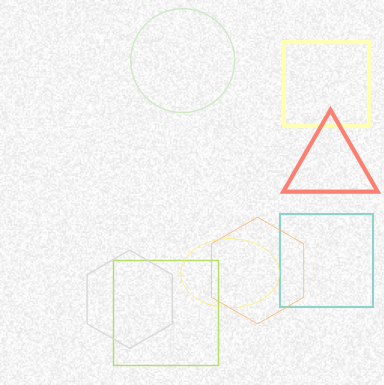[{"shape": "square", "thickness": 1.5, "radius": 0.61, "center": [0.848, 0.324]}, {"shape": "square", "thickness": 3, "radius": 0.55, "center": [0.848, 0.782]}, {"shape": "triangle", "thickness": 3, "radius": 0.71, "center": [0.858, 0.573]}, {"shape": "hexagon", "thickness": 0.5, "radius": 0.69, "center": [0.669, 0.297]}, {"shape": "square", "thickness": 1, "radius": 0.68, "center": [0.43, 0.189]}, {"shape": "hexagon", "thickness": 1, "radius": 0.64, "center": [0.337, 0.223]}, {"shape": "circle", "thickness": 1, "radius": 0.67, "center": [0.474, 0.842]}, {"shape": "oval", "thickness": 0.5, "radius": 0.64, "center": [0.598, 0.29]}]